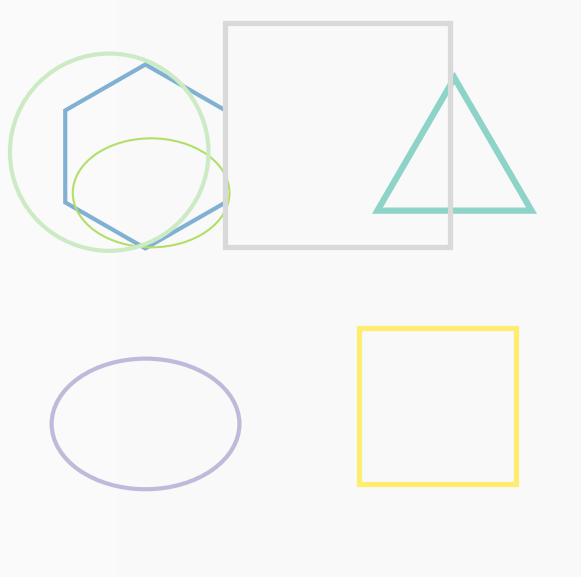[{"shape": "triangle", "thickness": 3, "radius": 0.77, "center": [0.782, 0.711]}, {"shape": "oval", "thickness": 2, "radius": 0.81, "center": [0.25, 0.265]}, {"shape": "hexagon", "thickness": 2, "radius": 0.8, "center": [0.25, 0.728]}, {"shape": "oval", "thickness": 1, "radius": 0.67, "center": [0.26, 0.665]}, {"shape": "square", "thickness": 2.5, "radius": 0.97, "center": [0.58, 0.766]}, {"shape": "circle", "thickness": 2, "radius": 0.85, "center": [0.188, 0.736]}, {"shape": "square", "thickness": 2.5, "radius": 0.68, "center": [0.752, 0.297]}]